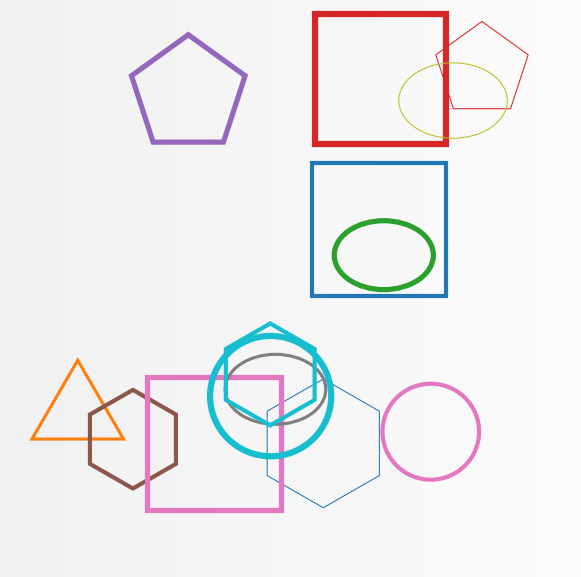[{"shape": "hexagon", "thickness": 0.5, "radius": 0.56, "center": [0.556, 0.231]}, {"shape": "square", "thickness": 2, "radius": 0.58, "center": [0.652, 0.601]}, {"shape": "triangle", "thickness": 1.5, "radius": 0.45, "center": [0.134, 0.284]}, {"shape": "oval", "thickness": 2.5, "radius": 0.43, "center": [0.66, 0.557]}, {"shape": "square", "thickness": 3, "radius": 0.56, "center": [0.654, 0.862]}, {"shape": "pentagon", "thickness": 0.5, "radius": 0.42, "center": [0.829, 0.878]}, {"shape": "pentagon", "thickness": 2.5, "radius": 0.51, "center": [0.324, 0.836]}, {"shape": "hexagon", "thickness": 2, "radius": 0.43, "center": [0.229, 0.239]}, {"shape": "square", "thickness": 2.5, "radius": 0.57, "center": [0.368, 0.232]}, {"shape": "circle", "thickness": 2, "radius": 0.42, "center": [0.741, 0.252]}, {"shape": "oval", "thickness": 1.5, "radius": 0.43, "center": [0.474, 0.325]}, {"shape": "oval", "thickness": 0.5, "radius": 0.47, "center": [0.779, 0.825]}, {"shape": "hexagon", "thickness": 2, "radius": 0.44, "center": [0.465, 0.351]}, {"shape": "circle", "thickness": 3, "radius": 0.52, "center": [0.466, 0.313]}]